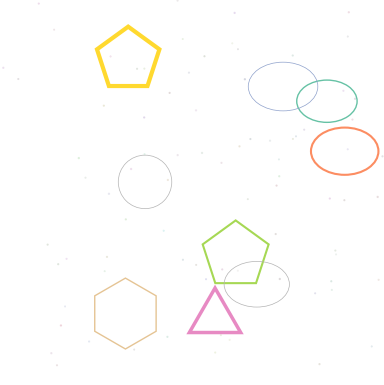[{"shape": "oval", "thickness": 1, "radius": 0.39, "center": [0.849, 0.737]}, {"shape": "oval", "thickness": 1.5, "radius": 0.44, "center": [0.895, 0.607]}, {"shape": "oval", "thickness": 0.5, "radius": 0.45, "center": [0.735, 0.775]}, {"shape": "triangle", "thickness": 2.5, "radius": 0.38, "center": [0.559, 0.175]}, {"shape": "pentagon", "thickness": 1.5, "radius": 0.45, "center": [0.612, 0.337]}, {"shape": "pentagon", "thickness": 3, "radius": 0.43, "center": [0.333, 0.846]}, {"shape": "hexagon", "thickness": 1, "radius": 0.46, "center": [0.326, 0.186]}, {"shape": "circle", "thickness": 0.5, "radius": 0.35, "center": [0.377, 0.528]}, {"shape": "oval", "thickness": 0.5, "radius": 0.42, "center": [0.667, 0.262]}]